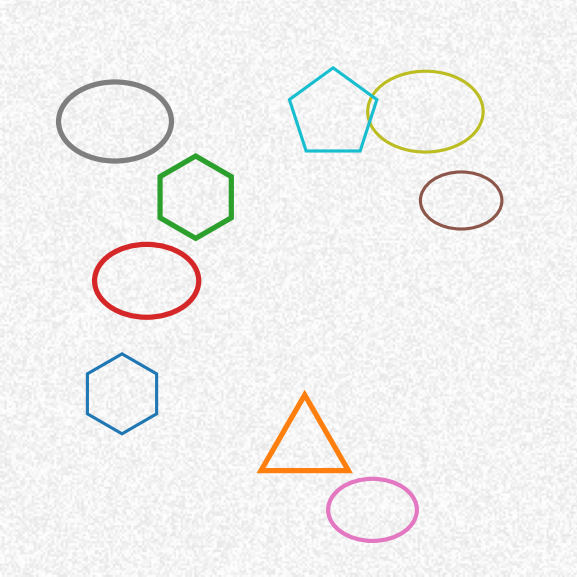[{"shape": "hexagon", "thickness": 1.5, "radius": 0.35, "center": [0.211, 0.317]}, {"shape": "triangle", "thickness": 2.5, "radius": 0.44, "center": [0.528, 0.228]}, {"shape": "hexagon", "thickness": 2.5, "radius": 0.36, "center": [0.339, 0.658]}, {"shape": "oval", "thickness": 2.5, "radius": 0.45, "center": [0.254, 0.513]}, {"shape": "oval", "thickness": 1.5, "radius": 0.35, "center": [0.799, 0.652]}, {"shape": "oval", "thickness": 2, "radius": 0.38, "center": [0.645, 0.116]}, {"shape": "oval", "thickness": 2.5, "radius": 0.49, "center": [0.199, 0.789]}, {"shape": "oval", "thickness": 1.5, "radius": 0.5, "center": [0.737, 0.806]}, {"shape": "pentagon", "thickness": 1.5, "radius": 0.4, "center": [0.577, 0.802]}]